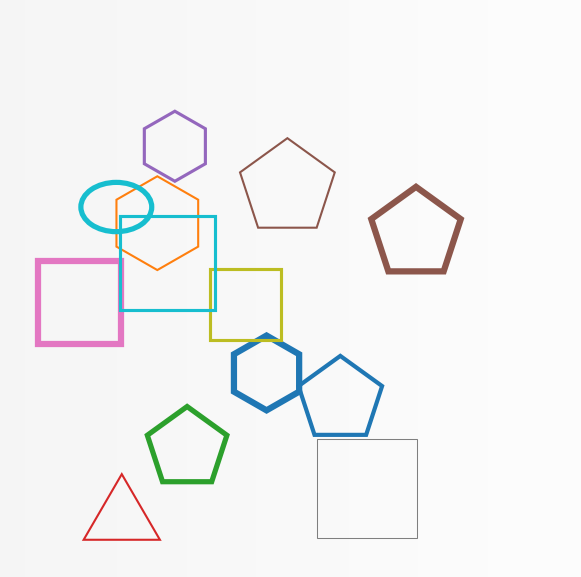[{"shape": "pentagon", "thickness": 2, "radius": 0.38, "center": [0.585, 0.307]}, {"shape": "hexagon", "thickness": 3, "radius": 0.32, "center": [0.459, 0.353]}, {"shape": "hexagon", "thickness": 1, "radius": 0.41, "center": [0.271, 0.613]}, {"shape": "pentagon", "thickness": 2.5, "radius": 0.36, "center": [0.322, 0.223]}, {"shape": "triangle", "thickness": 1, "radius": 0.38, "center": [0.21, 0.102]}, {"shape": "hexagon", "thickness": 1.5, "radius": 0.3, "center": [0.301, 0.746]}, {"shape": "pentagon", "thickness": 3, "radius": 0.4, "center": [0.716, 0.595]}, {"shape": "pentagon", "thickness": 1, "radius": 0.43, "center": [0.494, 0.674]}, {"shape": "square", "thickness": 3, "radius": 0.36, "center": [0.137, 0.475]}, {"shape": "square", "thickness": 0.5, "radius": 0.43, "center": [0.631, 0.153]}, {"shape": "square", "thickness": 1.5, "radius": 0.31, "center": [0.422, 0.472]}, {"shape": "oval", "thickness": 2.5, "radius": 0.3, "center": [0.2, 0.641]}, {"shape": "square", "thickness": 1.5, "radius": 0.41, "center": [0.288, 0.544]}]